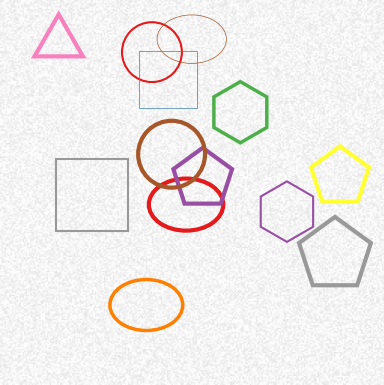[{"shape": "circle", "thickness": 1.5, "radius": 0.39, "center": [0.395, 0.865]}, {"shape": "oval", "thickness": 3, "radius": 0.48, "center": [0.483, 0.469]}, {"shape": "square", "thickness": 0.5, "radius": 0.37, "center": [0.436, 0.793]}, {"shape": "hexagon", "thickness": 2.5, "radius": 0.4, "center": [0.624, 0.709]}, {"shape": "hexagon", "thickness": 1.5, "radius": 0.39, "center": [0.745, 0.45]}, {"shape": "pentagon", "thickness": 3, "radius": 0.4, "center": [0.526, 0.536]}, {"shape": "oval", "thickness": 2.5, "radius": 0.47, "center": [0.38, 0.208]}, {"shape": "pentagon", "thickness": 3, "radius": 0.4, "center": [0.883, 0.541]}, {"shape": "circle", "thickness": 3, "radius": 0.43, "center": [0.446, 0.599]}, {"shape": "oval", "thickness": 0.5, "radius": 0.45, "center": [0.498, 0.898]}, {"shape": "triangle", "thickness": 3, "radius": 0.36, "center": [0.152, 0.89]}, {"shape": "square", "thickness": 1.5, "radius": 0.47, "center": [0.24, 0.493]}, {"shape": "pentagon", "thickness": 3, "radius": 0.49, "center": [0.87, 0.338]}]